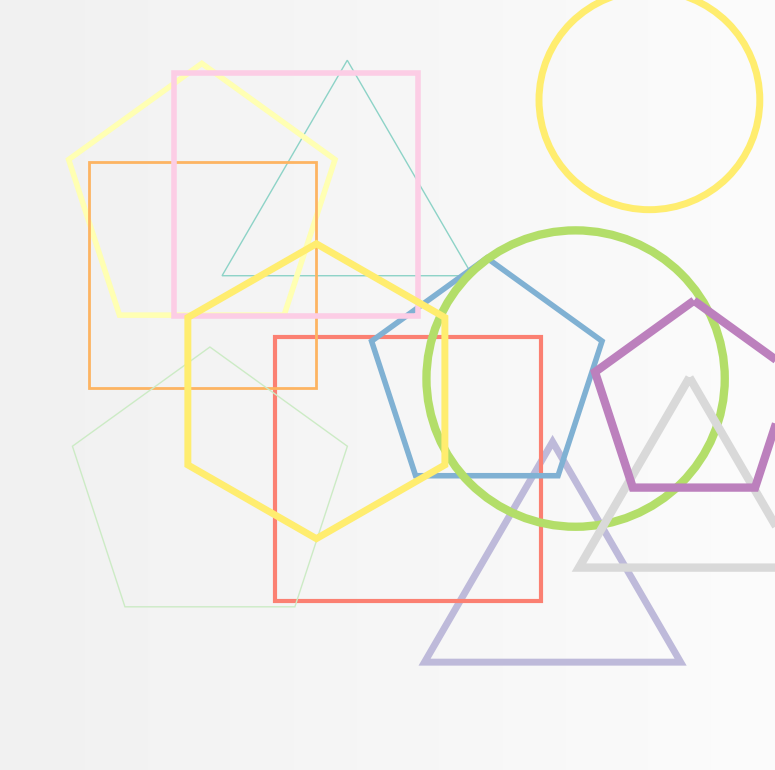[{"shape": "triangle", "thickness": 0.5, "radius": 0.93, "center": [0.448, 0.735]}, {"shape": "pentagon", "thickness": 2, "radius": 0.9, "center": [0.26, 0.737]}, {"shape": "triangle", "thickness": 2.5, "radius": 0.95, "center": [0.713, 0.235]}, {"shape": "square", "thickness": 1.5, "radius": 0.86, "center": [0.527, 0.391]}, {"shape": "pentagon", "thickness": 2, "radius": 0.78, "center": [0.628, 0.509]}, {"shape": "square", "thickness": 1, "radius": 0.73, "center": [0.261, 0.643]}, {"shape": "circle", "thickness": 3, "radius": 0.96, "center": [0.743, 0.508]}, {"shape": "square", "thickness": 2, "radius": 0.79, "center": [0.382, 0.747]}, {"shape": "triangle", "thickness": 3, "radius": 0.82, "center": [0.89, 0.345]}, {"shape": "pentagon", "thickness": 3, "radius": 0.67, "center": [0.895, 0.475]}, {"shape": "pentagon", "thickness": 0.5, "radius": 0.93, "center": [0.271, 0.363]}, {"shape": "circle", "thickness": 2.5, "radius": 0.71, "center": [0.838, 0.87]}, {"shape": "hexagon", "thickness": 2.5, "radius": 0.96, "center": [0.408, 0.492]}]